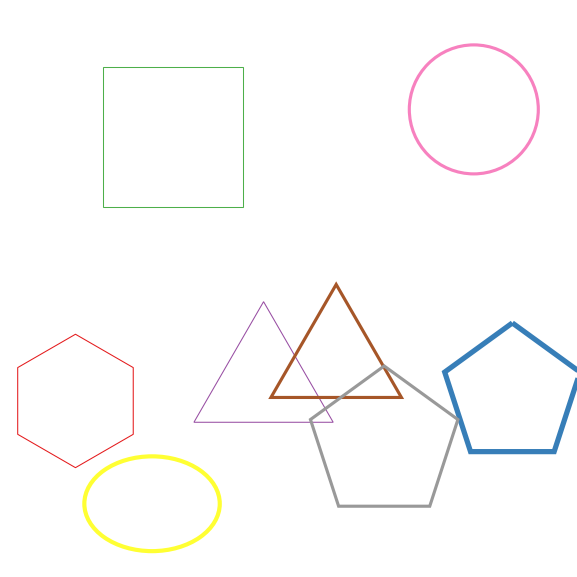[{"shape": "hexagon", "thickness": 0.5, "radius": 0.58, "center": [0.131, 0.305]}, {"shape": "pentagon", "thickness": 2.5, "radius": 0.62, "center": [0.887, 0.317]}, {"shape": "square", "thickness": 0.5, "radius": 0.61, "center": [0.3, 0.762]}, {"shape": "triangle", "thickness": 0.5, "radius": 0.7, "center": [0.456, 0.338]}, {"shape": "oval", "thickness": 2, "radius": 0.59, "center": [0.263, 0.127]}, {"shape": "triangle", "thickness": 1.5, "radius": 0.65, "center": [0.582, 0.376]}, {"shape": "circle", "thickness": 1.5, "radius": 0.56, "center": [0.82, 0.81]}, {"shape": "pentagon", "thickness": 1.5, "radius": 0.67, "center": [0.665, 0.231]}]